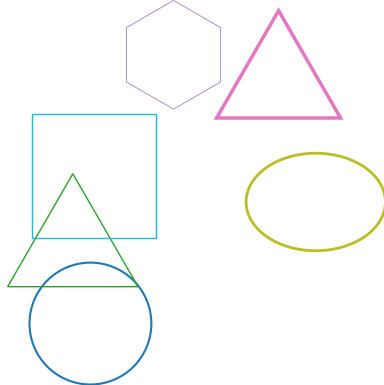[{"shape": "circle", "thickness": 1.5, "radius": 0.79, "center": [0.235, 0.16]}, {"shape": "triangle", "thickness": 1, "radius": 0.98, "center": [0.189, 0.353]}, {"shape": "hexagon", "thickness": 0.5, "radius": 0.71, "center": [0.451, 0.858]}, {"shape": "triangle", "thickness": 2.5, "radius": 0.93, "center": [0.724, 0.786]}, {"shape": "oval", "thickness": 2, "radius": 0.9, "center": [0.82, 0.475]}, {"shape": "square", "thickness": 1, "radius": 0.81, "center": [0.244, 0.542]}]